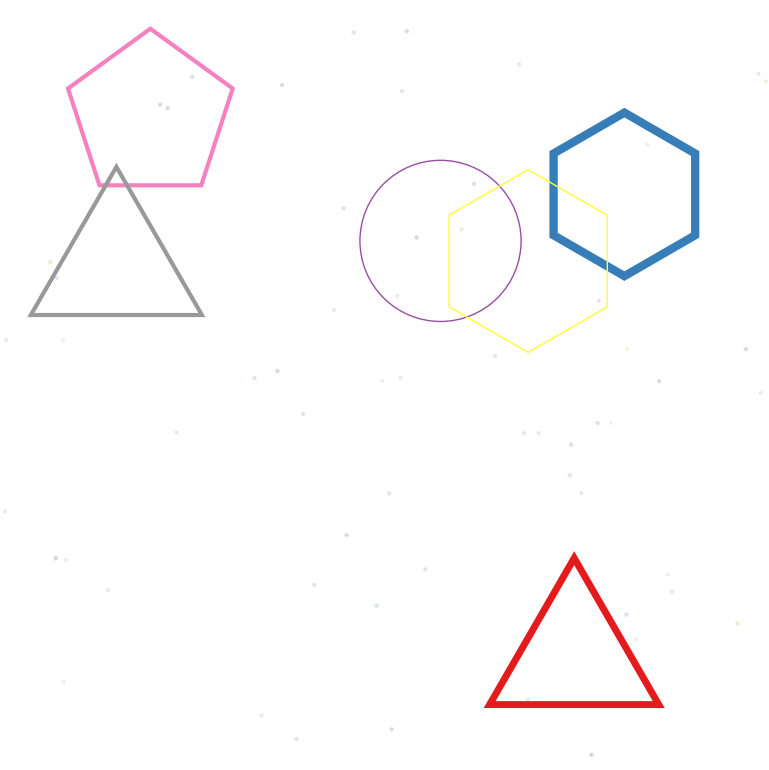[{"shape": "triangle", "thickness": 2.5, "radius": 0.63, "center": [0.746, 0.148]}, {"shape": "hexagon", "thickness": 3, "radius": 0.53, "center": [0.811, 0.748]}, {"shape": "circle", "thickness": 0.5, "radius": 0.52, "center": [0.572, 0.687]}, {"shape": "hexagon", "thickness": 0.5, "radius": 0.59, "center": [0.686, 0.661]}, {"shape": "pentagon", "thickness": 1.5, "radius": 0.56, "center": [0.195, 0.85]}, {"shape": "triangle", "thickness": 1.5, "radius": 0.64, "center": [0.151, 0.655]}]